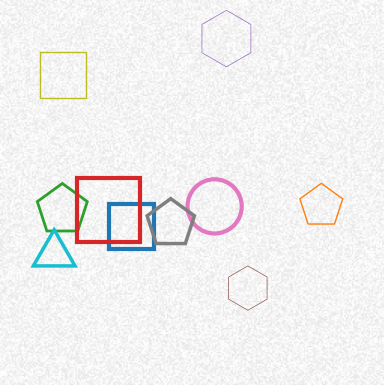[{"shape": "square", "thickness": 3, "radius": 0.29, "center": [0.341, 0.411]}, {"shape": "pentagon", "thickness": 1, "radius": 0.29, "center": [0.835, 0.465]}, {"shape": "pentagon", "thickness": 2, "radius": 0.34, "center": [0.162, 0.455]}, {"shape": "square", "thickness": 3, "radius": 0.41, "center": [0.282, 0.455]}, {"shape": "hexagon", "thickness": 0.5, "radius": 0.37, "center": [0.588, 0.9]}, {"shape": "hexagon", "thickness": 0.5, "radius": 0.29, "center": [0.644, 0.252]}, {"shape": "circle", "thickness": 3, "radius": 0.35, "center": [0.557, 0.464]}, {"shape": "pentagon", "thickness": 2.5, "radius": 0.32, "center": [0.444, 0.42]}, {"shape": "square", "thickness": 1, "radius": 0.3, "center": [0.163, 0.805]}, {"shape": "triangle", "thickness": 2.5, "radius": 0.31, "center": [0.141, 0.341]}]